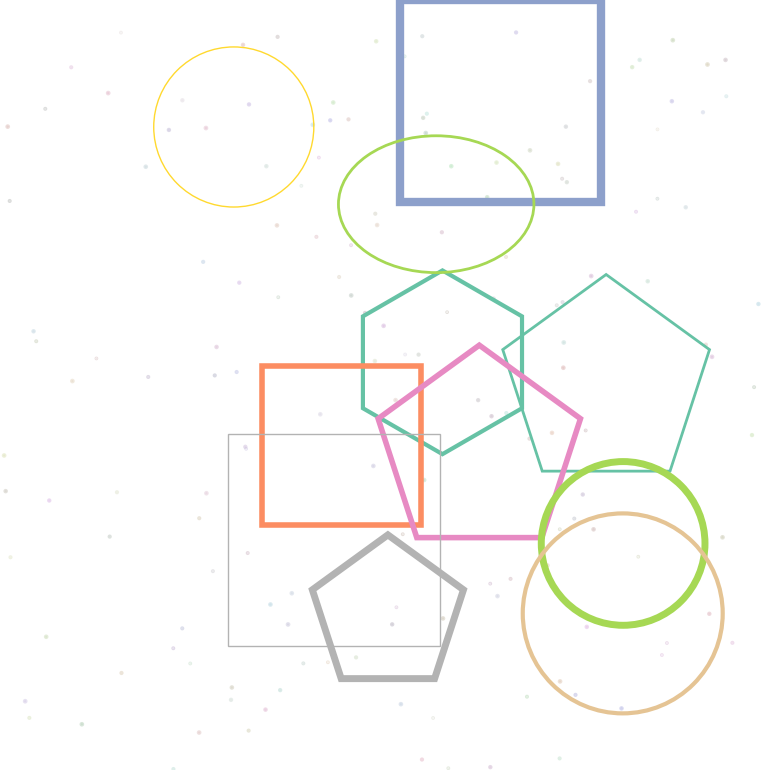[{"shape": "hexagon", "thickness": 1.5, "radius": 0.6, "center": [0.575, 0.529]}, {"shape": "pentagon", "thickness": 1, "radius": 0.71, "center": [0.787, 0.502]}, {"shape": "square", "thickness": 2, "radius": 0.52, "center": [0.443, 0.421]}, {"shape": "square", "thickness": 3, "radius": 0.65, "center": [0.65, 0.869]}, {"shape": "pentagon", "thickness": 2, "radius": 0.69, "center": [0.622, 0.414]}, {"shape": "circle", "thickness": 2.5, "radius": 0.53, "center": [0.809, 0.294]}, {"shape": "oval", "thickness": 1, "radius": 0.63, "center": [0.566, 0.735]}, {"shape": "circle", "thickness": 0.5, "radius": 0.52, "center": [0.304, 0.835]}, {"shape": "circle", "thickness": 1.5, "radius": 0.65, "center": [0.809, 0.203]}, {"shape": "pentagon", "thickness": 2.5, "radius": 0.52, "center": [0.504, 0.202]}, {"shape": "square", "thickness": 0.5, "radius": 0.69, "center": [0.434, 0.298]}]